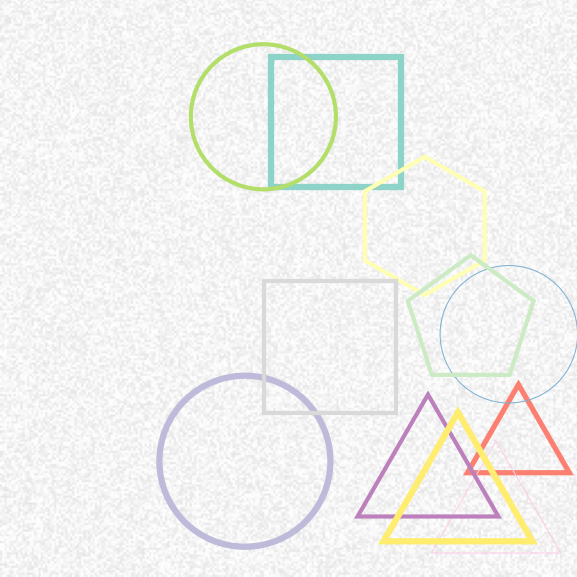[{"shape": "square", "thickness": 3, "radius": 0.56, "center": [0.581, 0.788]}, {"shape": "hexagon", "thickness": 2, "radius": 0.6, "center": [0.735, 0.608]}, {"shape": "circle", "thickness": 3, "radius": 0.74, "center": [0.424, 0.2]}, {"shape": "triangle", "thickness": 2.5, "radius": 0.51, "center": [0.898, 0.231]}, {"shape": "circle", "thickness": 0.5, "radius": 0.6, "center": [0.881, 0.42]}, {"shape": "circle", "thickness": 2, "radius": 0.63, "center": [0.456, 0.797]}, {"shape": "triangle", "thickness": 0.5, "radius": 0.65, "center": [0.859, 0.106]}, {"shape": "square", "thickness": 2, "radius": 0.57, "center": [0.571, 0.399]}, {"shape": "triangle", "thickness": 2, "radius": 0.7, "center": [0.741, 0.175]}, {"shape": "pentagon", "thickness": 2, "radius": 0.57, "center": [0.815, 0.443]}, {"shape": "triangle", "thickness": 3, "radius": 0.74, "center": [0.793, 0.136]}]